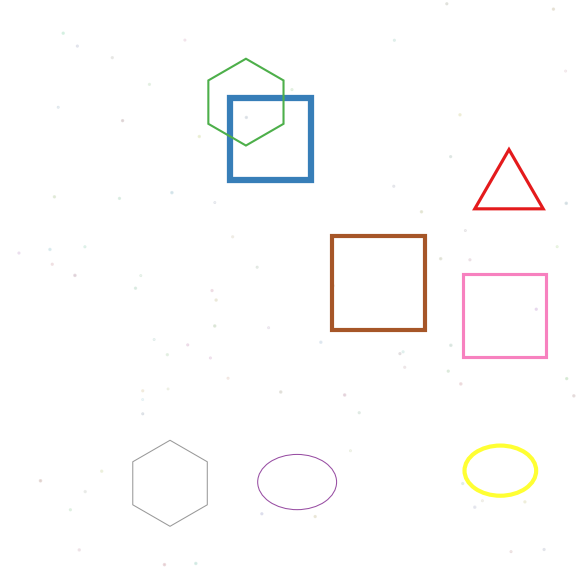[{"shape": "triangle", "thickness": 1.5, "radius": 0.34, "center": [0.881, 0.672]}, {"shape": "square", "thickness": 3, "radius": 0.35, "center": [0.469, 0.759]}, {"shape": "hexagon", "thickness": 1, "radius": 0.38, "center": [0.426, 0.822]}, {"shape": "oval", "thickness": 0.5, "radius": 0.34, "center": [0.515, 0.164]}, {"shape": "oval", "thickness": 2, "radius": 0.31, "center": [0.866, 0.184]}, {"shape": "square", "thickness": 2, "radius": 0.4, "center": [0.655, 0.509]}, {"shape": "square", "thickness": 1.5, "radius": 0.36, "center": [0.873, 0.452]}, {"shape": "hexagon", "thickness": 0.5, "radius": 0.37, "center": [0.294, 0.162]}]